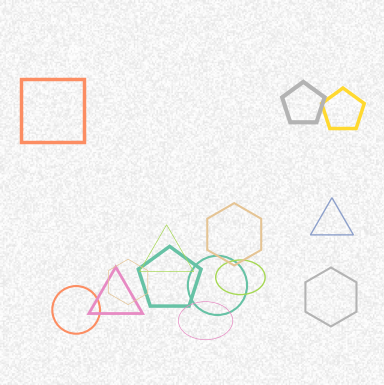[{"shape": "pentagon", "thickness": 2.5, "radius": 0.43, "center": [0.441, 0.274]}, {"shape": "circle", "thickness": 1.5, "radius": 0.38, "center": [0.565, 0.259]}, {"shape": "square", "thickness": 2.5, "radius": 0.41, "center": [0.136, 0.714]}, {"shape": "circle", "thickness": 1.5, "radius": 0.31, "center": [0.198, 0.195]}, {"shape": "triangle", "thickness": 1, "radius": 0.32, "center": [0.862, 0.422]}, {"shape": "oval", "thickness": 0.5, "radius": 0.35, "center": [0.534, 0.167]}, {"shape": "triangle", "thickness": 2, "radius": 0.4, "center": [0.301, 0.226]}, {"shape": "oval", "thickness": 1, "radius": 0.32, "center": [0.624, 0.28]}, {"shape": "triangle", "thickness": 0.5, "radius": 0.41, "center": [0.433, 0.335]}, {"shape": "pentagon", "thickness": 2.5, "radius": 0.29, "center": [0.891, 0.713]}, {"shape": "hexagon", "thickness": 1.5, "radius": 0.4, "center": [0.608, 0.391]}, {"shape": "hexagon", "thickness": 0.5, "radius": 0.29, "center": [0.333, 0.268]}, {"shape": "pentagon", "thickness": 3, "radius": 0.29, "center": [0.788, 0.729]}, {"shape": "hexagon", "thickness": 1.5, "radius": 0.38, "center": [0.86, 0.229]}]